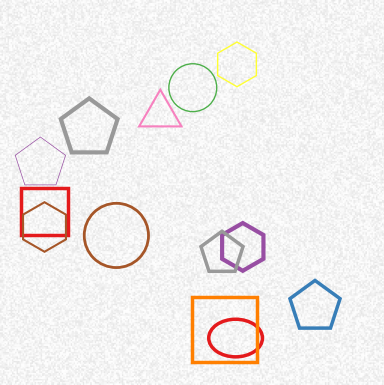[{"shape": "oval", "thickness": 2.5, "radius": 0.35, "center": [0.612, 0.122]}, {"shape": "square", "thickness": 2.5, "radius": 0.3, "center": [0.116, 0.451]}, {"shape": "pentagon", "thickness": 2.5, "radius": 0.34, "center": [0.818, 0.203]}, {"shape": "circle", "thickness": 1, "radius": 0.31, "center": [0.501, 0.772]}, {"shape": "hexagon", "thickness": 3, "radius": 0.31, "center": [0.631, 0.359]}, {"shape": "pentagon", "thickness": 0.5, "radius": 0.34, "center": [0.105, 0.575]}, {"shape": "square", "thickness": 2.5, "radius": 0.42, "center": [0.583, 0.144]}, {"shape": "hexagon", "thickness": 1, "radius": 0.29, "center": [0.616, 0.833]}, {"shape": "hexagon", "thickness": 1.5, "radius": 0.32, "center": [0.116, 0.41]}, {"shape": "circle", "thickness": 2, "radius": 0.42, "center": [0.302, 0.388]}, {"shape": "triangle", "thickness": 1.5, "radius": 0.32, "center": [0.416, 0.703]}, {"shape": "pentagon", "thickness": 2.5, "radius": 0.29, "center": [0.577, 0.342]}, {"shape": "pentagon", "thickness": 3, "radius": 0.39, "center": [0.232, 0.667]}]